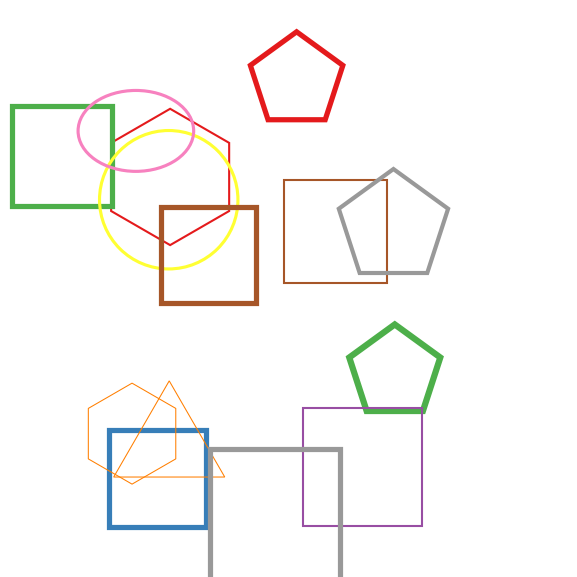[{"shape": "hexagon", "thickness": 1, "radius": 0.59, "center": [0.295, 0.693]}, {"shape": "pentagon", "thickness": 2.5, "radius": 0.42, "center": [0.514, 0.86]}, {"shape": "square", "thickness": 2.5, "radius": 0.42, "center": [0.273, 0.171]}, {"shape": "square", "thickness": 2.5, "radius": 0.43, "center": [0.107, 0.729]}, {"shape": "pentagon", "thickness": 3, "radius": 0.41, "center": [0.684, 0.354]}, {"shape": "square", "thickness": 1, "radius": 0.51, "center": [0.627, 0.19]}, {"shape": "triangle", "thickness": 0.5, "radius": 0.56, "center": [0.293, 0.229]}, {"shape": "hexagon", "thickness": 0.5, "radius": 0.44, "center": [0.229, 0.248]}, {"shape": "circle", "thickness": 1.5, "radius": 0.6, "center": [0.292, 0.653]}, {"shape": "square", "thickness": 2.5, "radius": 0.41, "center": [0.361, 0.558]}, {"shape": "square", "thickness": 1, "radius": 0.45, "center": [0.581, 0.598]}, {"shape": "oval", "thickness": 1.5, "radius": 0.5, "center": [0.235, 0.772]}, {"shape": "pentagon", "thickness": 2, "radius": 0.5, "center": [0.681, 0.607]}, {"shape": "square", "thickness": 2.5, "radius": 0.57, "center": [0.476, 0.108]}]